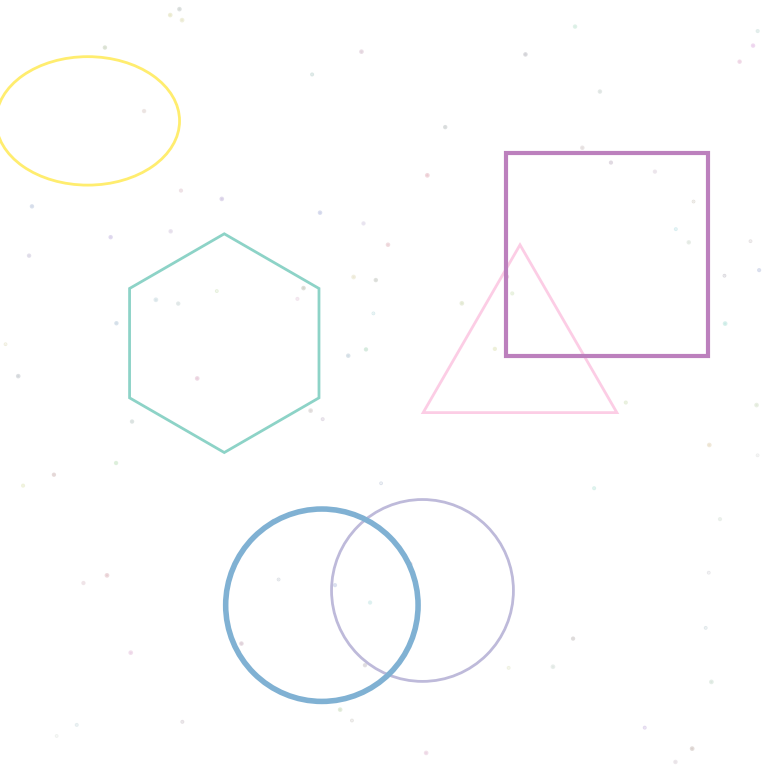[{"shape": "hexagon", "thickness": 1, "radius": 0.71, "center": [0.291, 0.554]}, {"shape": "circle", "thickness": 1, "radius": 0.59, "center": [0.549, 0.233]}, {"shape": "circle", "thickness": 2, "radius": 0.62, "center": [0.418, 0.214]}, {"shape": "triangle", "thickness": 1, "radius": 0.73, "center": [0.675, 0.537]}, {"shape": "square", "thickness": 1.5, "radius": 0.66, "center": [0.788, 0.669]}, {"shape": "oval", "thickness": 1, "radius": 0.6, "center": [0.114, 0.843]}]